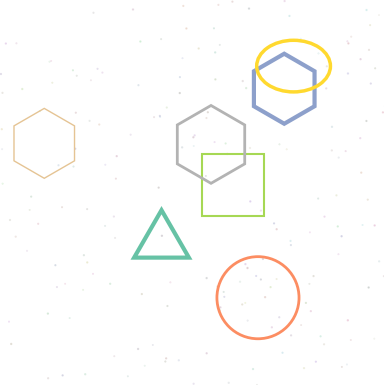[{"shape": "triangle", "thickness": 3, "radius": 0.41, "center": [0.42, 0.372]}, {"shape": "circle", "thickness": 2, "radius": 0.53, "center": [0.67, 0.227]}, {"shape": "hexagon", "thickness": 3, "radius": 0.45, "center": [0.738, 0.77]}, {"shape": "square", "thickness": 1.5, "radius": 0.4, "center": [0.605, 0.519]}, {"shape": "oval", "thickness": 2.5, "radius": 0.48, "center": [0.763, 0.828]}, {"shape": "hexagon", "thickness": 1, "radius": 0.45, "center": [0.115, 0.628]}, {"shape": "hexagon", "thickness": 2, "radius": 0.51, "center": [0.548, 0.625]}]